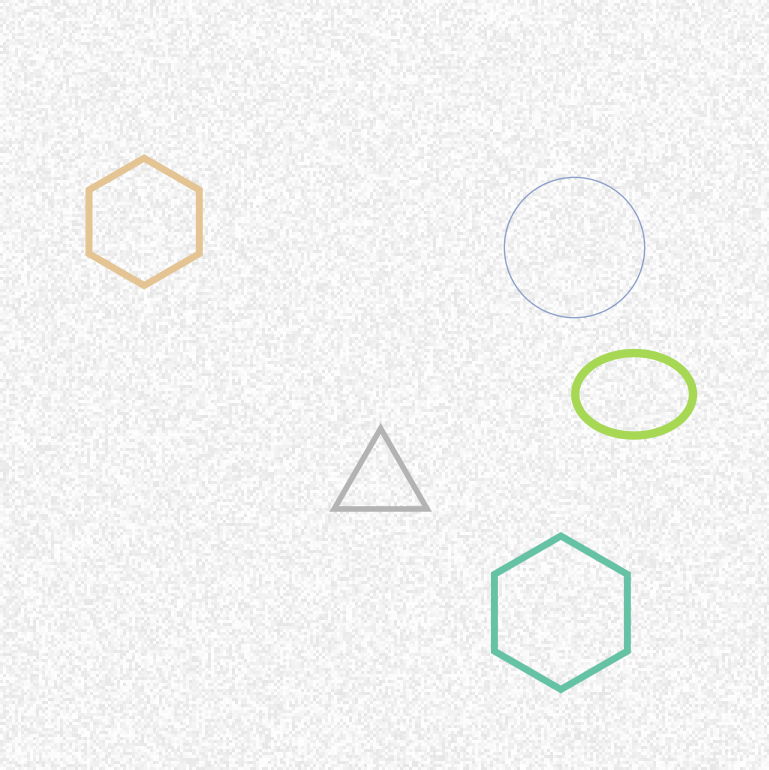[{"shape": "hexagon", "thickness": 2.5, "radius": 0.5, "center": [0.728, 0.204]}, {"shape": "circle", "thickness": 0.5, "radius": 0.46, "center": [0.746, 0.679]}, {"shape": "oval", "thickness": 3, "radius": 0.38, "center": [0.824, 0.488]}, {"shape": "hexagon", "thickness": 2.5, "radius": 0.41, "center": [0.187, 0.712]}, {"shape": "triangle", "thickness": 2, "radius": 0.35, "center": [0.494, 0.374]}]